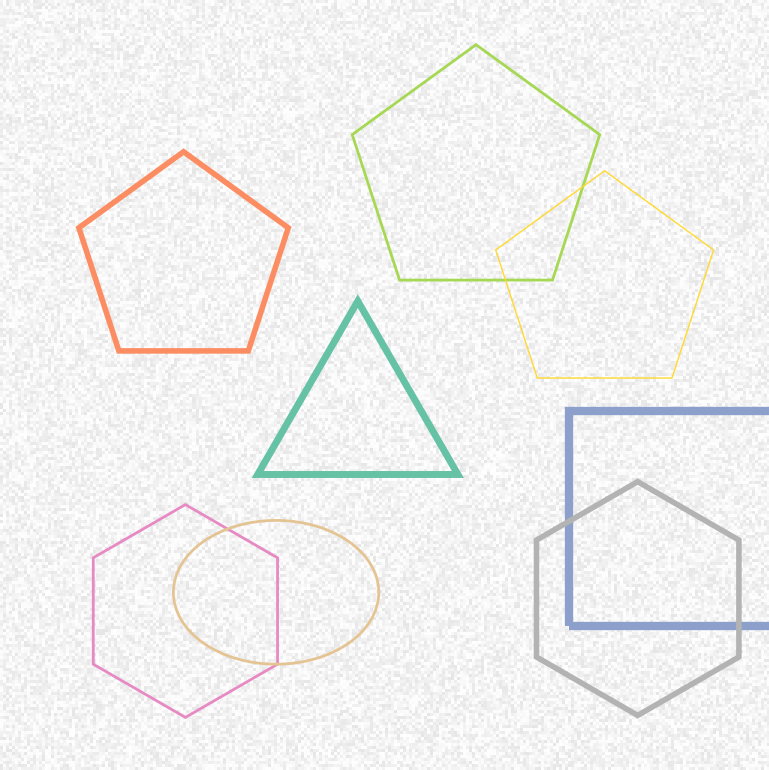[{"shape": "triangle", "thickness": 2.5, "radius": 0.75, "center": [0.465, 0.459]}, {"shape": "pentagon", "thickness": 2, "radius": 0.71, "center": [0.238, 0.66]}, {"shape": "square", "thickness": 3, "radius": 0.7, "center": [0.878, 0.326]}, {"shape": "hexagon", "thickness": 1, "radius": 0.69, "center": [0.241, 0.207]}, {"shape": "pentagon", "thickness": 1, "radius": 0.84, "center": [0.618, 0.773]}, {"shape": "pentagon", "thickness": 0.5, "radius": 0.74, "center": [0.785, 0.629]}, {"shape": "oval", "thickness": 1, "radius": 0.67, "center": [0.359, 0.231]}, {"shape": "hexagon", "thickness": 2, "radius": 0.76, "center": [0.828, 0.223]}]